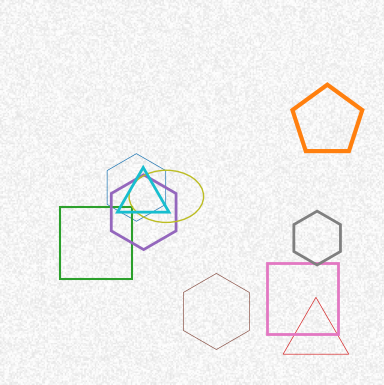[{"shape": "hexagon", "thickness": 0.5, "radius": 0.44, "center": [0.354, 0.513]}, {"shape": "pentagon", "thickness": 3, "radius": 0.48, "center": [0.85, 0.685]}, {"shape": "square", "thickness": 1.5, "radius": 0.47, "center": [0.248, 0.369]}, {"shape": "triangle", "thickness": 0.5, "radius": 0.49, "center": [0.821, 0.129]}, {"shape": "hexagon", "thickness": 2, "radius": 0.49, "center": [0.373, 0.449]}, {"shape": "hexagon", "thickness": 0.5, "radius": 0.49, "center": [0.562, 0.191]}, {"shape": "square", "thickness": 2, "radius": 0.46, "center": [0.785, 0.225]}, {"shape": "hexagon", "thickness": 2, "radius": 0.35, "center": [0.824, 0.382]}, {"shape": "oval", "thickness": 1, "radius": 0.48, "center": [0.432, 0.49]}, {"shape": "triangle", "thickness": 2, "radius": 0.39, "center": [0.372, 0.488]}]